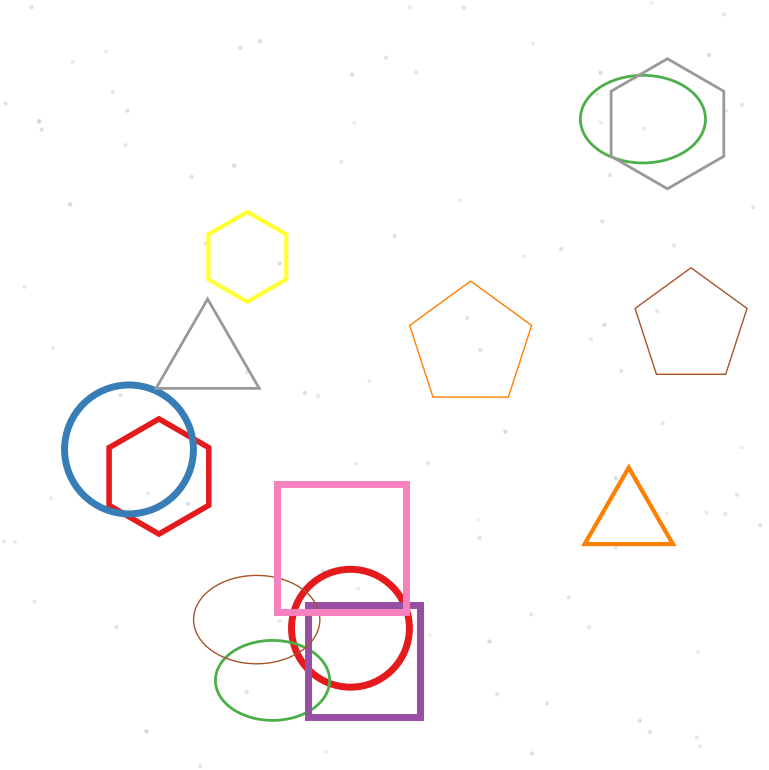[{"shape": "hexagon", "thickness": 2, "radius": 0.37, "center": [0.206, 0.381]}, {"shape": "circle", "thickness": 2.5, "radius": 0.38, "center": [0.455, 0.184]}, {"shape": "circle", "thickness": 2.5, "radius": 0.42, "center": [0.168, 0.416]}, {"shape": "oval", "thickness": 1, "radius": 0.37, "center": [0.354, 0.116]}, {"shape": "oval", "thickness": 1, "radius": 0.41, "center": [0.835, 0.845]}, {"shape": "square", "thickness": 2.5, "radius": 0.36, "center": [0.473, 0.142]}, {"shape": "pentagon", "thickness": 0.5, "radius": 0.42, "center": [0.611, 0.552]}, {"shape": "triangle", "thickness": 1.5, "radius": 0.33, "center": [0.817, 0.327]}, {"shape": "hexagon", "thickness": 1.5, "radius": 0.29, "center": [0.321, 0.666]}, {"shape": "oval", "thickness": 0.5, "radius": 0.41, "center": [0.333, 0.195]}, {"shape": "pentagon", "thickness": 0.5, "radius": 0.38, "center": [0.897, 0.576]}, {"shape": "square", "thickness": 2.5, "radius": 0.42, "center": [0.444, 0.288]}, {"shape": "hexagon", "thickness": 1, "radius": 0.42, "center": [0.867, 0.839]}, {"shape": "triangle", "thickness": 1, "radius": 0.39, "center": [0.27, 0.534]}]